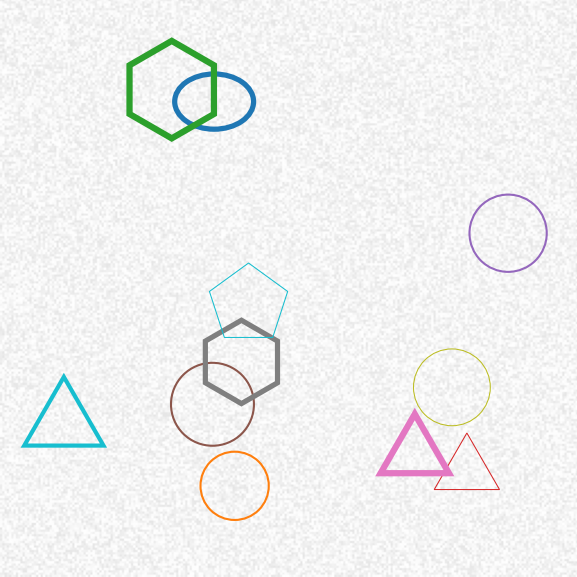[{"shape": "oval", "thickness": 2.5, "radius": 0.34, "center": [0.371, 0.823]}, {"shape": "circle", "thickness": 1, "radius": 0.3, "center": [0.406, 0.158]}, {"shape": "hexagon", "thickness": 3, "radius": 0.42, "center": [0.297, 0.844]}, {"shape": "triangle", "thickness": 0.5, "radius": 0.33, "center": [0.808, 0.184]}, {"shape": "circle", "thickness": 1, "radius": 0.33, "center": [0.88, 0.595]}, {"shape": "circle", "thickness": 1, "radius": 0.36, "center": [0.368, 0.299]}, {"shape": "triangle", "thickness": 3, "radius": 0.34, "center": [0.718, 0.214]}, {"shape": "hexagon", "thickness": 2.5, "radius": 0.36, "center": [0.418, 0.372]}, {"shape": "circle", "thickness": 0.5, "radius": 0.33, "center": [0.783, 0.328]}, {"shape": "triangle", "thickness": 2, "radius": 0.4, "center": [0.111, 0.267]}, {"shape": "pentagon", "thickness": 0.5, "radius": 0.36, "center": [0.43, 0.472]}]